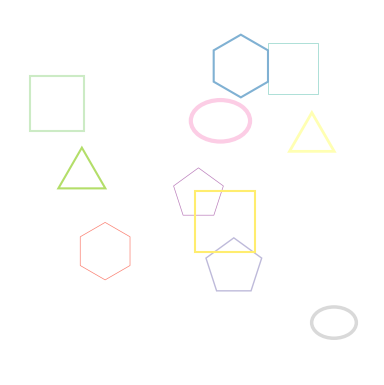[{"shape": "square", "thickness": 0.5, "radius": 0.33, "center": [0.762, 0.822]}, {"shape": "triangle", "thickness": 2, "radius": 0.34, "center": [0.81, 0.64]}, {"shape": "pentagon", "thickness": 1, "radius": 0.38, "center": [0.607, 0.306]}, {"shape": "hexagon", "thickness": 0.5, "radius": 0.37, "center": [0.273, 0.348]}, {"shape": "hexagon", "thickness": 1.5, "radius": 0.41, "center": [0.626, 0.829]}, {"shape": "triangle", "thickness": 1.5, "radius": 0.35, "center": [0.213, 0.546]}, {"shape": "oval", "thickness": 3, "radius": 0.38, "center": [0.573, 0.686]}, {"shape": "oval", "thickness": 2.5, "radius": 0.29, "center": [0.868, 0.162]}, {"shape": "pentagon", "thickness": 0.5, "radius": 0.34, "center": [0.516, 0.496]}, {"shape": "square", "thickness": 1.5, "radius": 0.36, "center": [0.148, 0.731]}, {"shape": "square", "thickness": 1.5, "radius": 0.39, "center": [0.585, 0.425]}]